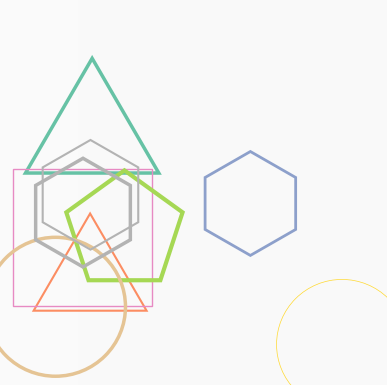[{"shape": "triangle", "thickness": 2.5, "radius": 0.99, "center": [0.238, 0.65]}, {"shape": "triangle", "thickness": 1.5, "radius": 0.84, "center": [0.233, 0.277]}, {"shape": "hexagon", "thickness": 2, "radius": 0.67, "center": [0.646, 0.471]}, {"shape": "square", "thickness": 1, "radius": 0.9, "center": [0.213, 0.383]}, {"shape": "pentagon", "thickness": 3, "radius": 0.79, "center": [0.321, 0.4]}, {"shape": "circle", "thickness": 0.5, "radius": 0.84, "center": [0.883, 0.105]}, {"shape": "circle", "thickness": 2.5, "radius": 0.9, "center": [0.143, 0.203]}, {"shape": "hexagon", "thickness": 1.5, "radius": 0.71, "center": [0.233, 0.494]}, {"shape": "hexagon", "thickness": 2.5, "radius": 0.71, "center": [0.214, 0.448]}]